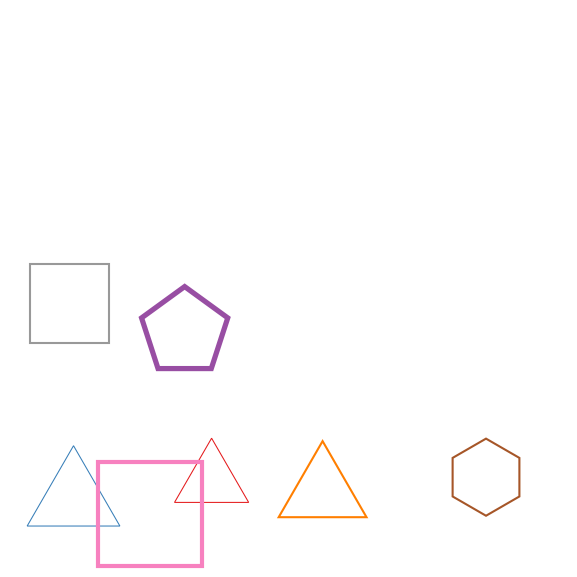[{"shape": "triangle", "thickness": 0.5, "radius": 0.37, "center": [0.366, 0.166]}, {"shape": "triangle", "thickness": 0.5, "radius": 0.46, "center": [0.127, 0.135]}, {"shape": "pentagon", "thickness": 2.5, "radius": 0.39, "center": [0.32, 0.424]}, {"shape": "triangle", "thickness": 1, "radius": 0.44, "center": [0.559, 0.147]}, {"shape": "hexagon", "thickness": 1, "radius": 0.33, "center": [0.842, 0.173]}, {"shape": "square", "thickness": 2, "radius": 0.45, "center": [0.26, 0.109]}, {"shape": "square", "thickness": 1, "radius": 0.34, "center": [0.12, 0.474]}]